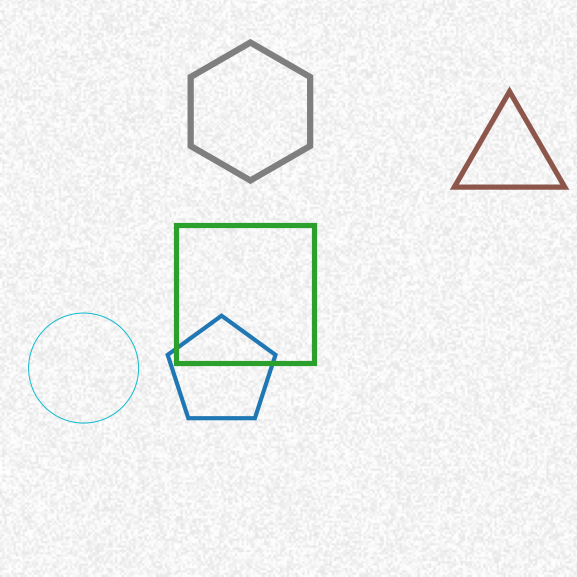[{"shape": "pentagon", "thickness": 2, "radius": 0.49, "center": [0.384, 0.354]}, {"shape": "square", "thickness": 2.5, "radius": 0.6, "center": [0.424, 0.49]}, {"shape": "triangle", "thickness": 2.5, "radius": 0.55, "center": [0.882, 0.73]}, {"shape": "hexagon", "thickness": 3, "radius": 0.6, "center": [0.434, 0.806]}, {"shape": "circle", "thickness": 0.5, "radius": 0.48, "center": [0.145, 0.362]}]